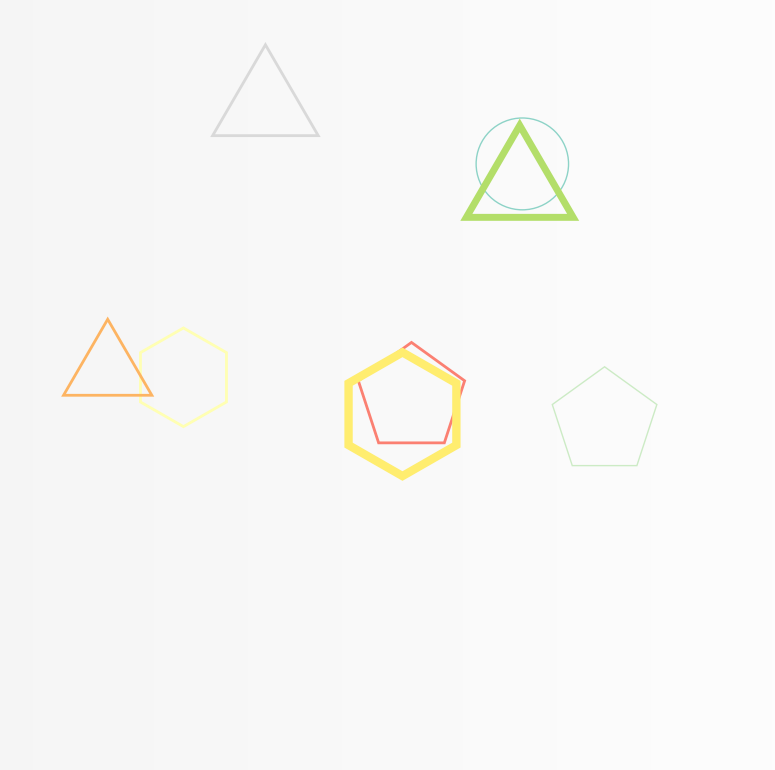[{"shape": "circle", "thickness": 0.5, "radius": 0.3, "center": [0.674, 0.787]}, {"shape": "hexagon", "thickness": 1, "radius": 0.32, "center": [0.237, 0.51]}, {"shape": "pentagon", "thickness": 1, "radius": 0.36, "center": [0.531, 0.483]}, {"shape": "triangle", "thickness": 1, "radius": 0.33, "center": [0.139, 0.52]}, {"shape": "triangle", "thickness": 2.5, "radius": 0.4, "center": [0.671, 0.758]}, {"shape": "triangle", "thickness": 1, "radius": 0.39, "center": [0.342, 0.863]}, {"shape": "pentagon", "thickness": 0.5, "radius": 0.35, "center": [0.78, 0.453]}, {"shape": "hexagon", "thickness": 3, "radius": 0.4, "center": [0.519, 0.462]}]